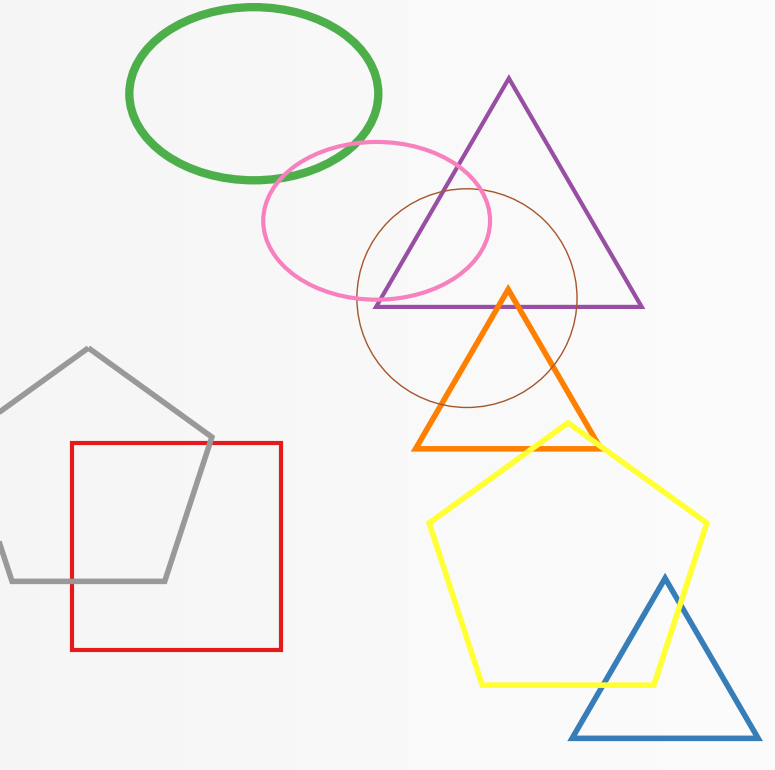[{"shape": "square", "thickness": 1.5, "radius": 0.67, "center": [0.228, 0.29]}, {"shape": "triangle", "thickness": 2, "radius": 0.69, "center": [0.858, 0.11]}, {"shape": "oval", "thickness": 3, "radius": 0.8, "center": [0.328, 0.878]}, {"shape": "triangle", "thickness": 1.5, "radius": 0.99, "center": [0.657, 0.7]}, {"shape": "triangle", "thickness": 2, "radius": 0.69, "center": [0.656, 0.486]}, {"shape": "pentagon", "thickness": 2, "radius": 0.94, "center": [0.733, 0.263]}, {"shape": "circle", "thickness": 0.5, "radius": 0.71, "center": [0.603, 0.613]}, {"shape": "oval", "thickness": 1.5, "radius": 0.73, "center": [0.486, 0.713]}, {"shape": "pentagon", "thickness": 2, "radius": 0.84, "center": [0.114, 0.381]}]